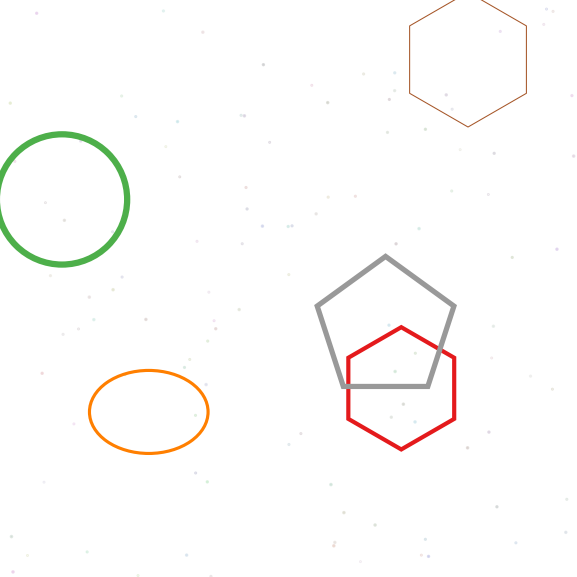[{"shape": "hexagon", "thickness": 2, "radius": 0.53, "center": [0.695, 0.327]}, {"shape": "circle", "thickness": 3, "radius": 0.56, "center": [0.107, 0.654]}, {"shape": "oval", "thickness": 1.5, "radius": 0.51, "center": [0.258, 0.286]}, {"shape": "hexagon", "thickness": 0.5, "radius": 0.58, "center": [0.81, 0.896]}, {"shape": "pentagon", "thickness": 2.5, "radius": 0.62, "center": [0.668, 0.431]}]